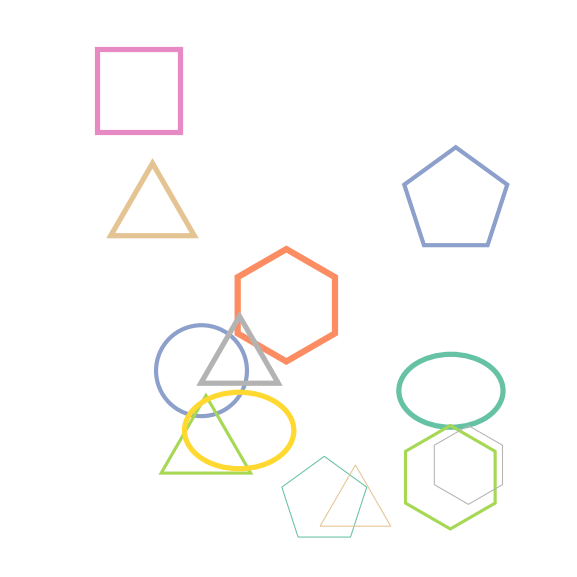[{"shape": "oval", "thickness": 2.5, "radius": 0.45, "center": [0.781, 0.322]}, {"shape": "pentagon", "thickness": 0.5, "radius": 0.39, "center": [0.562, 0.132]}, {"shape": "hexagon", "thickness": 3, "radius": 0.49, "center": [0.496, 0.471]}, {"shape": "pentagon", "thickness": 2, "radius": 0.47, "center": [0.789, 0.65]}, {"shape": "circle", "thickness": 2, "radius": 0.39, "center": [0.349, 0.357]}, {"shape": "square", "thickness": 2.5, "radius": 0.36, "center": [0.24, 0.843]}, {"shape": "triangle", "thickness": 1.5, "radius": 0.45, "center": [0.357, 0.225]}, {"shape": "hexagon", "thickness": 1.5, "radius": 0.45, "center": [0.78, 0.173]}, {"shape": "oval", "thickness": 2.5, "radius": 0.47, "center": [0.414, 0.254]}, {"shape": "triangle", "thickness": 2.5, "radius": 0.42, "center": [0.264, 0.633]}, {"shape": "triangle", "thickness": 0.5, "radius": 0.35, "center": [0.615, 0.123]}, {"shape": "hexagon", "thickness": 0.5, "radius": 0.34, "center": [0.811, 0.194]}, {"shape": "triangle", "thickness": 2.5, "radius": 0.39, "center": [0.415, 0.374]}]